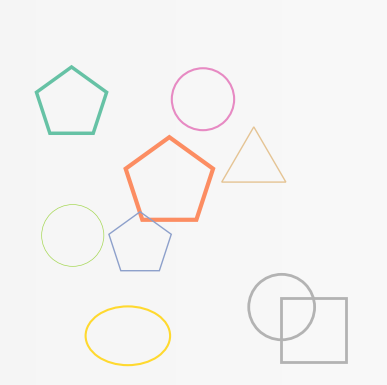[{"shape": "pentagon", "thickness": 2.5, "radius": 0.48, "center": [0.185, 0.731]}, {"shape": "pentagon", "thickness": 3, "radius": 0.59, "center": [0.437, 0.525]}, {"shape": "pentagon", "thickness": 1, "radius": 0.42, "center": [0.362, 0.365]}, {"shape": "circle", "thickness": 1.5, "radius": 0.4, "center": [0.524, 0.742]}, {"shape": "circle", "thickness": 0.5, "radius": 0.4, "center": [0.188, 0.388]}, {"shape": "oval", "thickness": 1.5, "radius": 0.55, "center": [0.33, 0.128]}, {"shape": "triangle", "thickness": 1, "radius": 0.48, "center": [0.655, 0.575]}, {"shape": "square", "thickness": 2, "radius": 0.42, "center": [0.81, 0.143]}, {"shape": "circle", "thickness": 2, "radius": 0.42, "center": [0.727, 0.202]}]